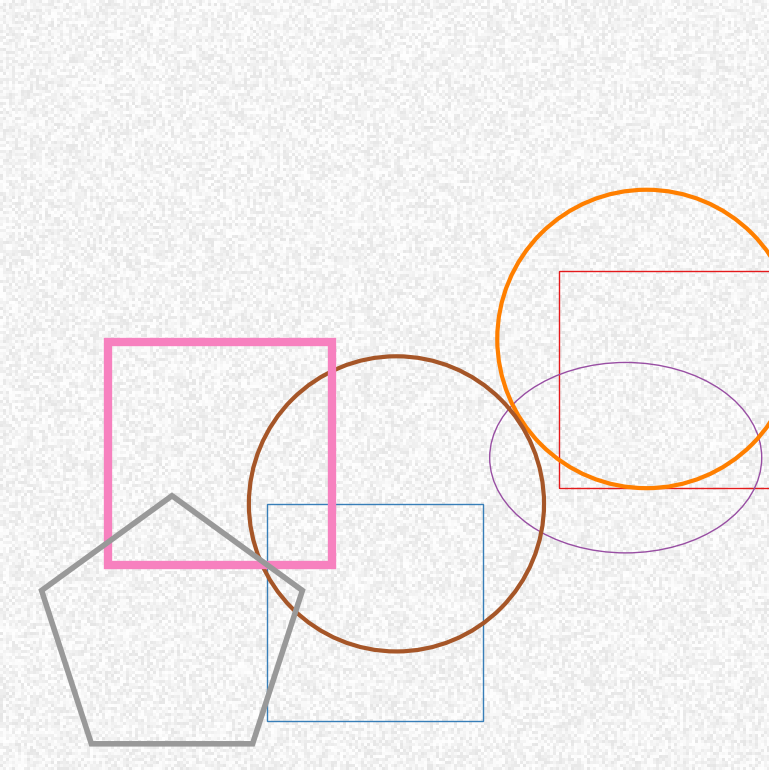[{"shape": "square", "thickness": 0.5, "radius": 0.7, "center": [0.867, 0.508]}, {"shape": "square", "thickness": 0.5, "radius": 0.7, "center": [0.487, 0.204]}, {"shape": "oval", "thickness": 0.5, "radius": 0.88, "center": [0.813, 0.406]}, {"shape": "circle", "thickness": 1.5, "radius": 0.97, "center": [0.84, 0.56]}, {"shape": "circle", "thickness": 1.5, "radius": 0.96, "center": [0.515, 0.346]}, {"shape": "square", "thickness": 3, "radius": 0.72, "center": [0.286, 0.411]}, {"shape": "pentagon", "thickness": 2, "radius": 0.89, "center": [0.223, 0.178]}]